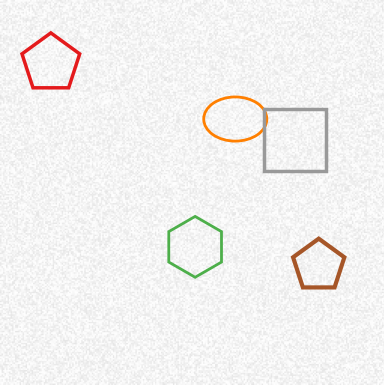[{"shape": "pentagon", "thickness": 2.5, "radius": 0.39, "center": [0.132, 0.836]}, {"shape": "hexagon", "thickness": 2, "radius": 0.4, "center": [0.507, 0.359]}, {"shape": "oval", "thickness": 2, "radius": 0.41, "center": [0.611, 0.691]}, {"shape": "pentagon", "thickness": 3, "radius": 0.35, "center": [0.828, 0.31]}, {"shape": "square", "thickness": 2.5, "radius": 0.4, "center": [0.767, 0.636]}]